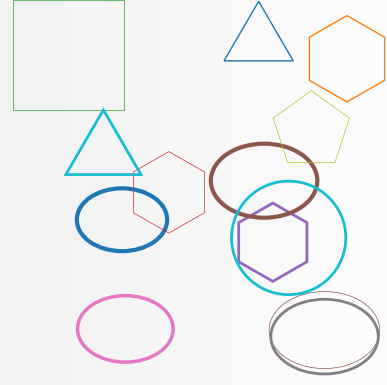[{"shape": "triangle", "thickness": 1, "radius": 0.52, "center": [0.667, 0.893]}, {"shape": "oval", "thickness": 3, "radius": 0.58, "center": [0.315, 0.429]}, {"shape": "hexagon", "thickness": 1, "radius": 0.56, "center": [0.895, 0.847]}, {"shape": "square", "thickness": 0.5, "radius": 0.72, "center": [0.177, 0.857]}, {"shape": "hexagon", "thickness": 0.5, "radius": 0.53, "center": [0.436, 0.5]}, {"shape": "hexagon", "thickness": 2, "radius": 0.51, "center": [0.704, 0.371]}, {"shape": "oval", "thickness": 0.5, "radius": 0.71, "center": [0.837, 0.143]}, {"shape": "oval", "thickness": 3, "radius": 0.69, "center": [0.682, 0.531]}, {"shape": "oval", "thickness": 2.5, "radius": 0.62, "center": [0.323, 0.146]}, {"shape": "oval", "thickness": 2, "radius": 0.69, "center": [0.838, 0.126]}, {"shape": "pentagon", "thickness": 0.5, "radius": 0.52, "center": [0.803, 0.661]}, {"shape": "triangle", "thickness": 2, "radius": 0.56, "center": [0.267, 0.603]}, {"shape": "circle", "thickness": 2, "radius": 0.74, "center": [0.745, 0.382]}]